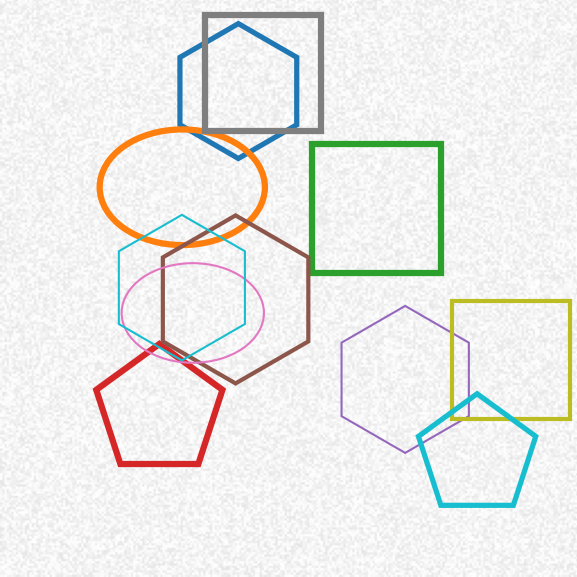[{"shape": "hexagon", "thickness": 2.5, "radius": 0.58, "center": [0.413, 0.841]}, {"shape": "oval", "thickness": 3, "radius": 0.72, "center": [0.316, 0.675]}, {"shape": "square", "thickness": 3, "radius": 0.56, "center": [0.651, 0.637]}, {"shape": "pentagon", "thickness": 3, "radius": 0.57, "center": [0.276, 0.289]}, {"shape": "hexagon", "thickness": 1, "radius": 0.64, "center": [0.702, 0.342]}, {"shape": "hexagon", "thickness": 2, "radius": 0.73, "center": [0.408, 0.481]}, {"shape": "oval", "thickness": 1, "radius": 0.62, "center": [0.334, 0.457]}, {"shape": "square", "thickness": 3, "radius": 0.5, "center": [0.456, 0.873]}, {"shape": "square", "thickness": 2, "radius": 0.51, "center": [0.884, 0.375]}, {"shape": "hexagon", "thickness": 1, "radius": 0.63, "center": [0.315, 0.501]}, {"shape": "pentagon", "thickness": 2.5, "radius": 0.53, "center": [0.826, 0.211]}]